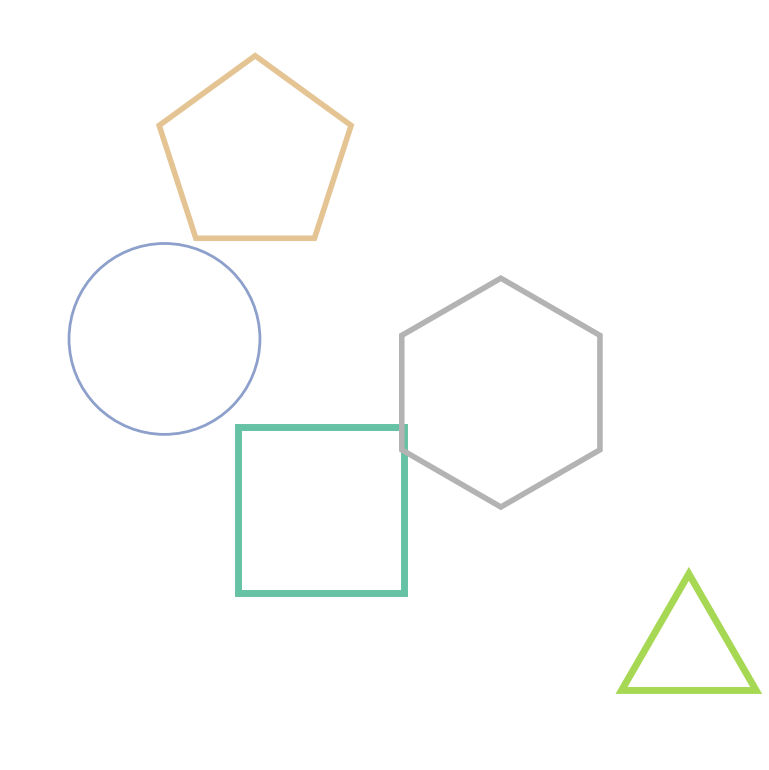[{"shape": "square", "thickness": 2.5, "radius": 0.54, "center": [0.417, 0.338]}, {"shape": "circle", "thickness": 1, "radius": 0.62, "center": [0.214, 0.56]}, {"shape": "triangle", "thickness": 2.5, "radius": 0.5, "center": [0.895, 0.154]}, {"shape": "pentagon", "thickness": 2, "radius": 0.66, "center": [0.331, 0.797]}, {"shape": "hexagon", "thickness": 2, "radius": 0.74, "center": [0.65, 0.49]}]